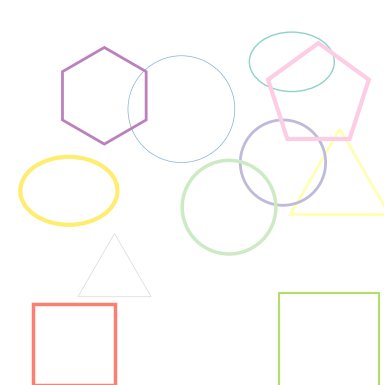[{"shape": "oval", "thickness": 1, "radius": 0.55, "center": [0.758, 0.839]}, {"shape": "triangle", "thickness": 2, "radius": 0.74, "center": [0.883, 0.517]}, {"shape": "circle", "thickness": 2, "radius": 0.55, "center": [0.735, 0.578]}, {"shape": "square", "thickness": 2.5, "radius": 0.53, "center": [0.192, 0.105]}, {"shape": "circle", "thickness": 0.5, "radius": 0.69, "center": [0.471, 0.717]}, {"shape": "square", "thickness": 1.5, "radius": 0.65, "center": [0.854, 0.107]}, {"shape": "pentagon", "thickness": 3, "radius": 0.69, "center": [0.827, 0.751]}, {"shape": "triangle", "thickness": 0.5, "radius": 0.55, "center": [0.297, 0.284]}, {"shape": "hexagon", "thickness": 2, "radius": 0.63, "center": [0.271, 0.751]}, {"shape": "circle", "thickness": 2.5, "radius": 0.61, "center": [0.595, 0.462]}, {"shape": "oval", "thickness": 3, "radius": 0.63, "center": [0.179, 0.504]}]